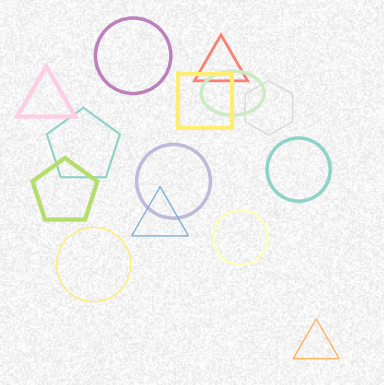[{"shape": "pentagon", "thickness": 1.5, "radius": 0.5, "center": [0.217, 0.62]}, {"shape": "circle", "thickness": 2.5, "radius": 0.41, "center": [0.776, 0.559]}, {"shape": "circle", "thickness": 1.5, "radius": 0.35, "center": [0.625, 0.383]}, {"shape": "circle", "thickness": 2.5, "radius": 0.48, "center": [0.451, 0.529]}, {"shape": "triangle", "thickness": 2, "radius": 0.4, "center": [0.574, 0.83]}, {"shape": "triangle", "thickness": 1, "radius": 0.43, "center": [0.416, 0.43]}, {"shape": "triangle", "thickness": 1, "radius": 0.34, "center": [0.821, 0.103]}, {"shape": "pentagon", "thickness": 3, "radius": 0.44, "center": [0.169, 0.501]}, {"shape": "triangle", "thickness": 3, "radius": 0.44, "center": [0.12, 0.741]}, {"shape": "hexagon", "thickness": 1, "radius": 0.36, "center": [0.698, 0.72]}, {"shape": "circle", "thickness": 2.5, "radius": 0.49, "center": [0.346, 0.855]}, {"shape": "oval", "thickness": 2.5, "radius": 0.41, "center": [0.604, 0.758]}, {"shape": "square", "thickness": 3, "radius": 0.35, "center": [0.532, 0.738]}, {"shape": "circle", "thickness": 1, "radius": 0.48, "center": [0.243, 0.313]}]